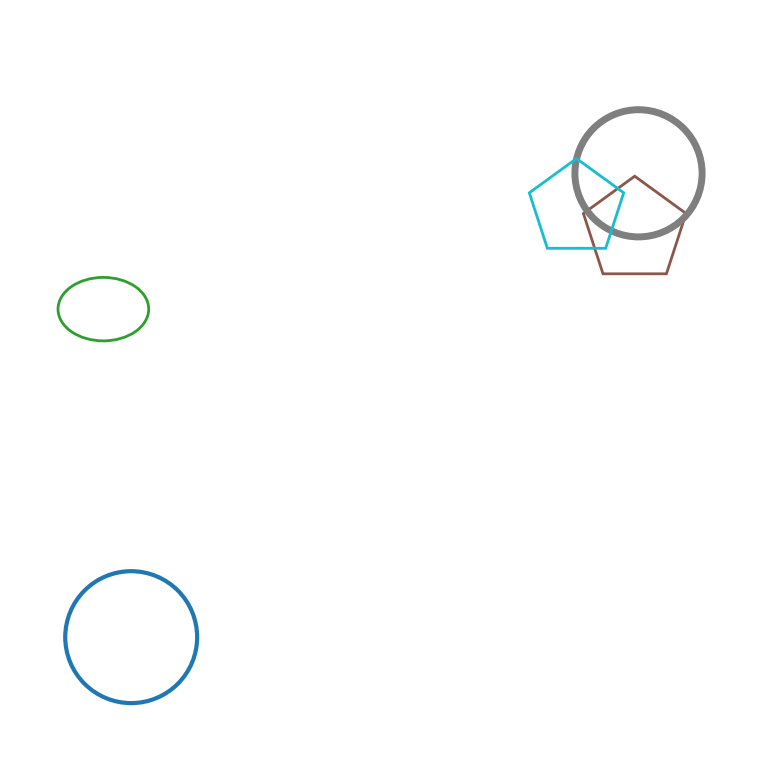[{"shape": "circle", "thickness": 1.5, "radius": 0.43, "center": [0.17, 0.173]}, {"shape": "oval", "thickness": 1, "radius": 0.29, "center": [0.134, 0.599]}, {"shape": "pentagon", "thickness": 1, "radius": 0.35, "center": [0.824, 0.701]}, {"shape": "circle", "thickness": 2.5, "radius": 0.41, "center": [0.829, 0.775]}, {"shape": "pentagon", "thickness": 1, "radius": 0.32, "center": [0.749, 0.73]}]